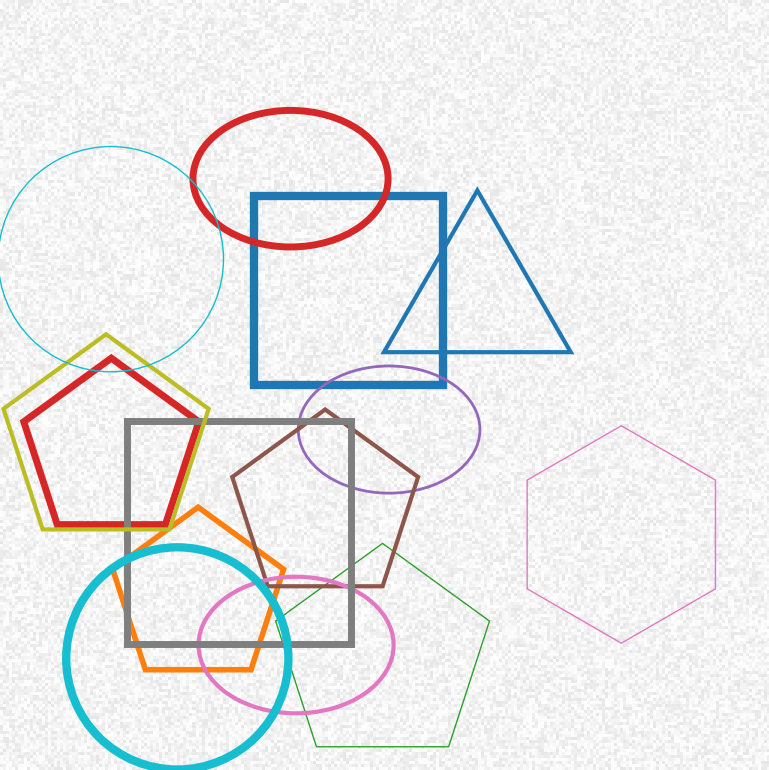[{"shape": "square", "thickness": 3, "radius": 0.61, "center": [0.453, 0.623]}, {"shape": "triangle", "thickness": 1.5, "radius": 0.7, "center": [0.62, 0.613]}, {"shape": "pentagon", "thickness": 2, "radius": 0.58, "center": [0.257, 0.225]}, {"shape": "pentagon", "thickness": 0.5, "radius": 0.73, "center": [0.497, 0.148]}, {"shape": "pentagon", "thickness": 2.5, "radius": 0.6, "center": [0.145, 0.415]}, {"shape": "oval", "thickness": 2.5, "radius": 0.63, "center": [0.377, 0.768]}, {"shape": "oval", "thickness": 1, "radius": 0.59, "center": [0.505, 0.442]}, {"shape": "pentagon", "thickness": 1.5, "radius": 0.63, "center": [0.422, 0.341]}, {"shape": "hexagon", "thickness": 0.5, "radius": 0.71, "center": [0.807, 0.306]}, {"shape": "oval", "thickness": 1.5, "radius": 0.63, "center": [0.385, 0.162]}, {"shape": "square", "thickness": 2.5, "radius": 0.73, "center": [0.311, 0.308]}, {"shape": "pentagon", "thickness": 1.5, "radius": 0.7, "center": [0.138, 0.426]}, {"shape": "circle", "thickness": 3, "radius": 0.72, "center": [0.23, 0.145]}, {"shape": "circle", "thickness": 0.5, "radius": 0.73, "center": [0.144, 0.663]}]